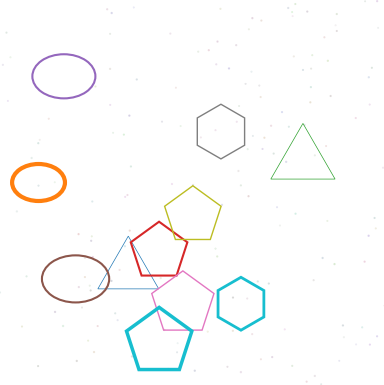[{"shape": "triangle", "thickness": 0.5, "radius": 0.46, "center": [0.333, 0.295]}, {"shape": "oval", "thickness": 3, "radius": 0.34, "center": [0.1, 0.526]}, {"shape": "triangle", "thickness": 0.5, "radius": 0.48, "center": [0.787, 0.583]}, {"shape": "pentagon", "thickness": 1.5, "radius": 0.39, "center": [0.413, 0.347]}, {"shape": "oval", "thickness": 1.5, "radius": 0.41, "center": [0.166, 0.802]}, {"shape": "oval", "thickness": 1.5, "radius": 0.44, "center": [0.196, 0.276]}, {"shape": "pentagon", "thickness": 1, "radius": 0.42, "center": [0.475, 0.211]}, {"shape": "hexagon", "thickness": 1, "radius": 0.35, "center": [0.574, 0.658]}, {"shape": "pentagon", "thickness": 1, "radius": 0.39, "center": [0.501, 0.44]}, {"shape": "hexagon", "thickness": 2, "radius": 0.34, "center": [0.626, 0.211]}, {"shape": "pentagon", "thickness": 2.5, "radius": 0.45, "center": [0.413, 0.112]}]